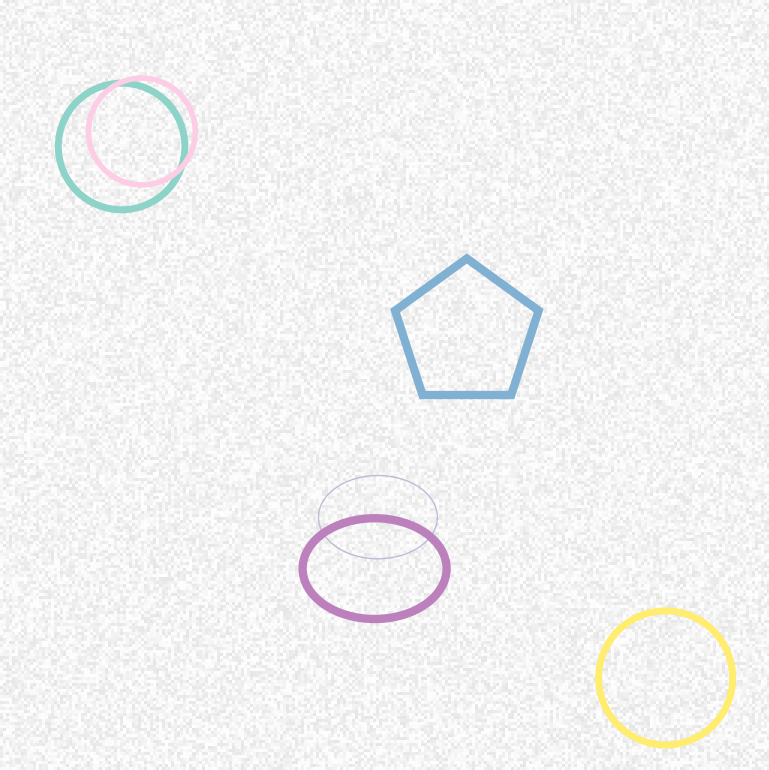[{"shape": "circle", "thickness": 2.5, "radius": 0.41, "center": [0.158, 0.81]}, {"shape": "oval", "thickness": 0.5, "radius": 0.39, "center": [0.491, 0.328]}, {"shape": "pentagon", "thickness": 3, "radius": 0.49, "center": [0.606, 0.566]}, {"shape": "circle", "thickness": 2, "radius": 0.35, "center": [0.184, 0.829]}, {"shape": "oval", "thickness": 3, "radius": 0.47, "center": [0.486, 0.262]}, {"shape": "circle", "thickness": 2.5, "radius": 0.44, "center": [0.865, 0.12]}]